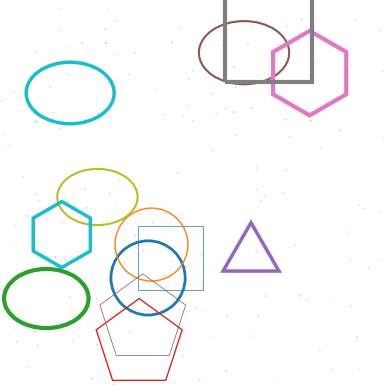[{"shape": "circle", "thickness": 2, "radius": 0.48, "center": [0.385, 0.278]}, {"shape": "square", "thickness": 0.5, "radius": 0.42, "center": [0.443, 0.329]}, {"shape": "circle", "thickness": 1, "radius": 0.47, "center": [0.393, 0.365]}, {"shape": "oval", "thickness": 3, "radius": 0.55, "center": [0.12, 0.225]}, {"shape": "pentagon", "thickness": 1, "radius": 0.59, "center": [0.361, 0.107]}, {"shape": "triangle", "thickness": 2.5, "radius": 0.42, "center": [0.652, 0.338]}, {"shape": "oval", "thickness": 1.5, "radius": 0.59, "center": [0.634, 0.863]}, {"shape": "pentagon", "thickness": 0.5, "radius": 0.59, "center": [0.371, 0.172]}, {"shape": "hexagon", "thickness": 3, "radius": 0.55, "center": [0.804, 0.81]}, {"shape": "square", "thickness": 3, "radius": 0.56, "center": [0.697, 0.899]}, {"shape": "oval", "thickness": 1.5, "radius": 0.52, "center": [0.253, 0.488]}, {"shape": "hexagon", "thickness": 2.5, "radius": 0.43, "center": [0.161, 0.391]}, {"shape": "oval", "thickness": 2.5, "radius": 0.57, "center": [0.182, 0.758]}]